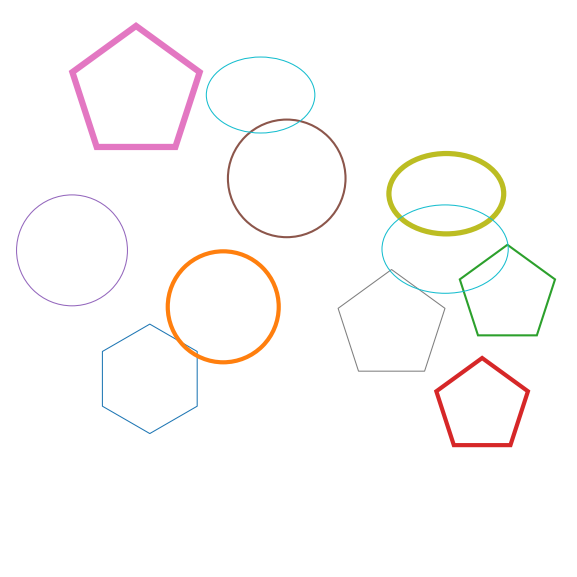[{"shape": "hexagon", "thickness": 0.5, "radius": 0.47, "center": [0.259, 0.343]}, {"shape": "circle", "thickness": 2, "radius": 0.48, "center": [0.387, 0.468]}, {"shape": "pentagon", "thickness": 1, "radius": 0.43, "center": [0.879, 0.489]}, {"shape": "pentagon", "thickness": 2, "radius": 0.42, "center": [0.835, 0.296]}, {"shape": "circle", "thickness": 0.5, "radius": 0.48, "center": [0.125, 0.566]}, {"shape": "circle", "thickness": 1, "radius": 0.51, "center": [0.496, 0.69]}, {"shape": "pentagon", "thickness": 3, "radius": 0.58, "center": [0.236, 0.838]}, {"shape": "pentagon", "thickness": 0.5, "radius": 0.49, "center": [0.678, 0.435]}, {"shape": "oval", "thickness": 2.5, "radius": 0.5, "center": [0.773, 0.664]}, {"shape": "oval", "thickness": 0.5, "radius": 0.47, "center": [0.451, 0.835]}, {"shape": "oval", "thickness": 0.5, "radius": 0.55, "center": [0.771, 0.568]}]